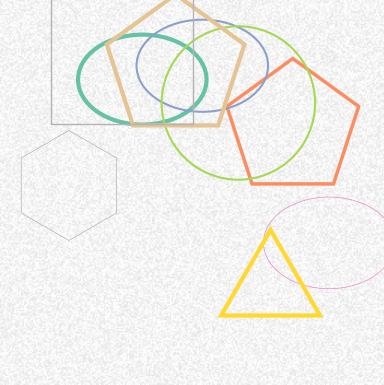[{"shape": "oval", "thickness": 3, "radius": 0.83, "center": [0.37, 0.793]}, {"shape": "pentagon", "thickness": 2.5, "radius": 0.9, "center": [0.76, 0.668]}, {"shape": "oval", "thickness": 1.5, "radius": 0.85, "center": [0.525, 0.829]}, {"shape": "oval", "thickness": 0.5, "radius": 0.85, "center": [0.855, 0.369]}, {"shape": "circle", "thickness": 1.5, "radius": 1.0, "center": [0.619, 0.733]}, {"shape": "triangle", "thickness": 3, "radius": 0.74, "center": [0.703, 0.255]}, {"shape": "pentagon", "thickness": 3, "radius": 0.94, "center": [0.456, 0.826]}, {"shape": "hexagon", "thickness": 0.5, "radius": 0.71, "center": [0.179, 0.518]}, {"shape": "square", "thickness": 1, "radius": 0.92, "center": [0.318, 0.861]}]